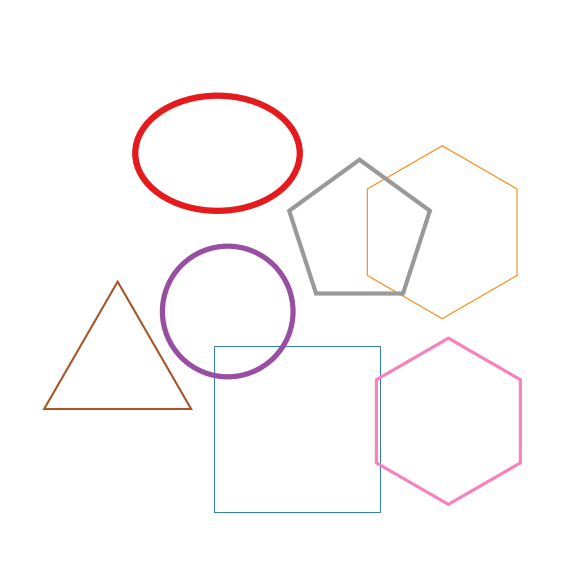[{"shape": "oval", "thickness": 3, "radius": 0.71, "center": [0.377, 0.734]}, {"shape": "square", "thickness": 0.5, "radius": 0.72, "center": [0.514, 0.256]}, {"shape": "circle", "thickness": 2.5, "radius": 0.57, "center": [0.394, 0.46]}, {"shape": "hexagon", "thickness": 0.5, "radius": 0.75, "center": [0.766, 0.597]}, {"shape": "triangle", "thickness": 1, "radius": 0.73, "center": [0.204, 0.364]}, {"shape": "hexagon", "thickness": 1.5, "radius": 0.72, "center": [0.776, 0.27]}, {"shape": "pentagon", "thickness": 2, "radius": 0.64, "center": [0.623, 0.595]}]